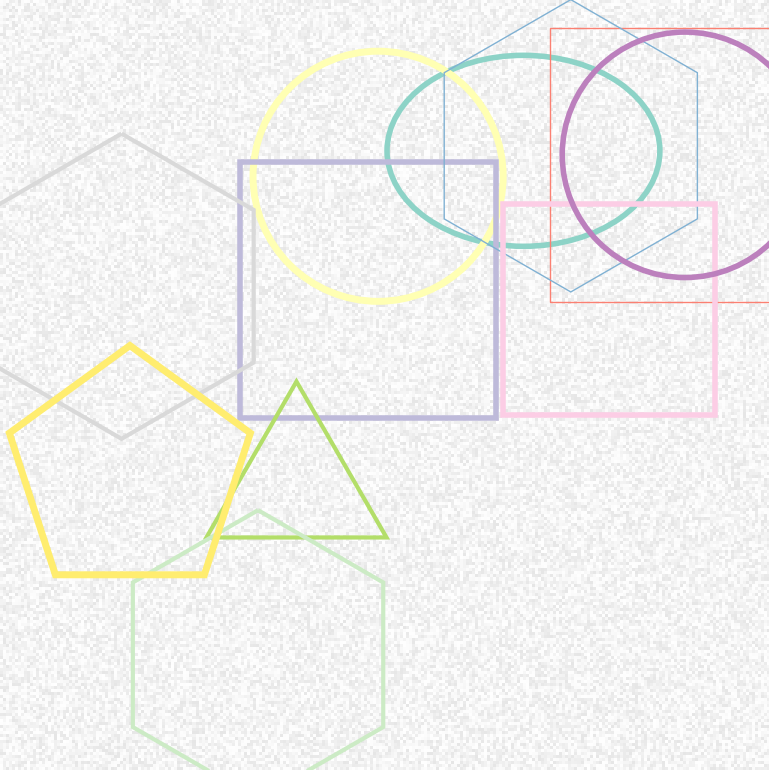[{"shape": "oval", "thickness": 2, "radius": 0.89, "center": [0.68, 0.804]}, {"shape": "circle", "thickness": 2.5, "radius": 0.81, "center": [0.491, 0.771]}, {"shape": "square", "thickness": 2, "radius": 0.83, "center": [0.478, 0.623]}, {"shape": "square", "thickness": 0.5, "radius": 0.89, "center": [0.892, 0.786]}, {"shape": "hexagon", "thickness": 0.5, "radius": 0.95, "center": [0.741, 0.811]}, {"shape": "triangle", "thickness": 1.5, "radius": 0.68, "center": [0.385, 0.37]}, {"shape": "square", "thickness": 2, "radius": 0.69, "center": [0.791, 0.598]}, {"shape": "hexagon", "thickness": 1.5, "radius": 0.99, "center": [0.158, 0.628]}, {"shape": "circle", "thickness": 2, "radius": 0.8, "center": [0.89, 0.799]}, {"shape": "hexagon", "thickness": 1.5, "radius": 0.94, "center": [0.335, 0.15]}, {"shape": "pentagon", "thickness": 2.5, "radius": 0.82, "center": [0.169, 0.387]}]